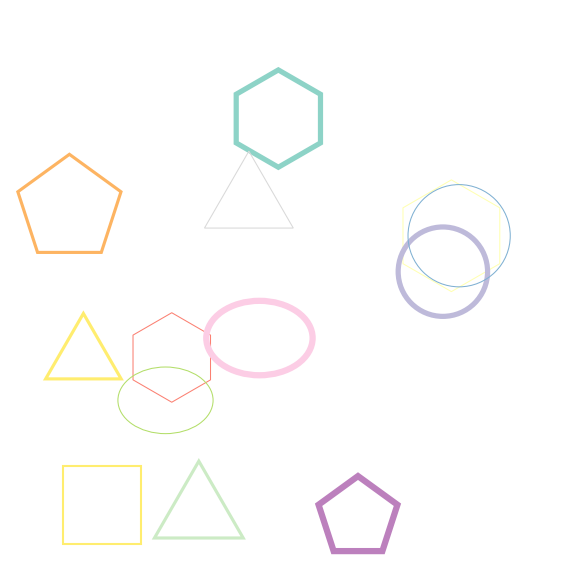[{"shape": "hexagon", "thickness": 2.5, "radius": 0.42, "center": [0.482, 0.794]}, {"shape": "hexagon", "thickness": 0.5, "radius": 0.48, "center": [0.782, 0.591]}, {"shape": "circle", "thickness": 2.5, "radius": 0.39, "center": [0.767, 0.529]}, {"shape": "hexagon", "thickness": 0.5, "radius": 0.39, "center": [0.297, 0.38]}, {"shape": "circle", "thickness": 0.5, "radius": 0.44, "center": [0.795, 0.591]}, {"shape": "pentagon", "thickness": 1.5, "radius": 0.47, "center": [0.12, 0.638]}, {"shape": "oval", "thickness": 0.5, "radius": 0.41, "center": [0.287, 0.306]}, {"shape": "oval", "thickness": 3, "radius": 0.46, "center": [0.449, 0.414]}, {"shape": "triangle", "thickness": 0.5, "radius": 0.44, "center": [0.431, 0.649]}, {"shape": "pentagon", "thickness": 3, "radius": 0.36, "center": [0.62, 0.103]}, {"shape": "triangle", "thickness": 1.5, "radius": 0.44, "center": [0.344, 0.112]}, {"shape": "square", "thickness": 1, "radius": 0.34, "center": [0.176, 0.124]}, {"shape": "triangle", "thickness": 1.5, "radius": 0.38, "center": [0.144, 0.381]}]